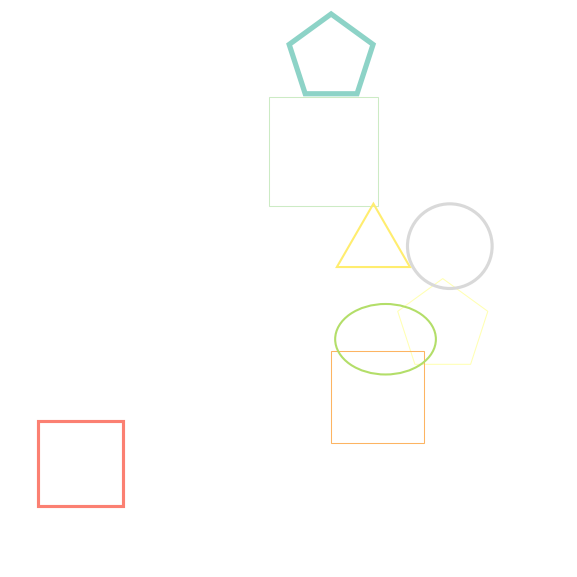[{"shape": "pentagon", "thickness": 2.5, "radius": 0.38, "center": [0.573, 0.899]}, {"shape": "pentagon", "thickness": 0.5, "radius": 0.41, "center": [0.767, 0.435]}, {"shape": "square", "thickness": 1.5, "radius": 0.37, "center": [0.14, 0.196]}, {"shape": "square", "thickness": 0.5, "radius": 0.4, "center": [0.654, 0.311]}, {"shape": "oval", "thickness": 1, "radius": 0.44, "center": [0.668, 0.412]}, {"shape": "circle", "thickness": 1.5, "radius": 0.37, "center": [0.779, 0.573]}, {"shape": "square", "thickness": 0.5, "radius": 0.47, "center": [0.56, 0.737]}, {"shape": "triangle", "thickness": 1, "radius": 0.37, "center": [0.647, 0.573]}]